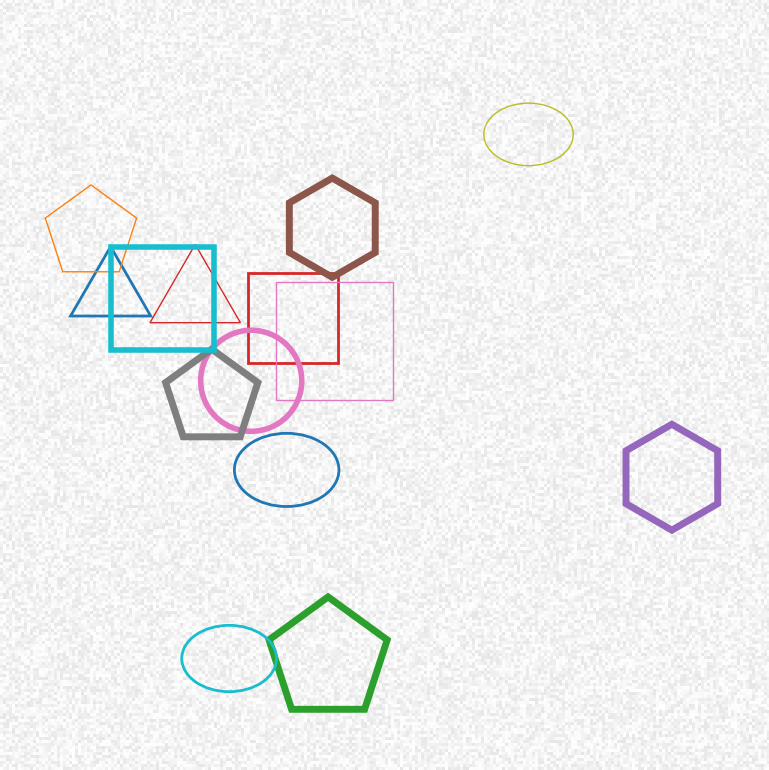[{"shape": "oval", "thickness": 1, "radius": 0.34, "center": [0.372, 0.39]}, {"shape": "triangle", "thickness": 1, "radius": 0.3, "center": [0.144, 0.62]}, {"shape": "pentagon", "thickness": 0.5, "radius": 0.31, "center": [0.118, 0.697]}, {"shape": "pentagon", "thickness": 2.5, "radius": 0.4, "center": [0.426, 0.144]}, {"shape": "triangle", "thickness": 0.5, "radius": 0.34, "center": [0.254, 0.615]}, {"shape": "square", "thickness": 1, "radius": 0.29, "center": [0.381, 0.587]}, {"shape": "hexagon", "thickness": 2.5, "radius": 0.34, "center": [0.873, 0.38]}, {"shape": "hexagon", "thickness": 2.5, "radius": 0.32, "center": [0.432, 0.704]}, {"shape": "circle", "thickness": 2, "radius": 0.33, "center": [0.326, 0.505]}, {"shape": "square", "thickness": 0.5, "radius": 0.38, "center": [0.434, 0.557]}, {"shape": "pentagon", "thickness": 2.5, "radius": 0.31, "center": [0.275, 0.484]}, {"shape": "oval", "thickness": 0.5, "radius": 0.29, "center": [0.686, 0.825]}, {"shape": "square", "thickness": 2, "radius": 0.34, "center": [0.211, 0.613]}, {"shape": "oval", "thickness": 1, "radius": 0.31, "center": [0.298, 0.145]}]